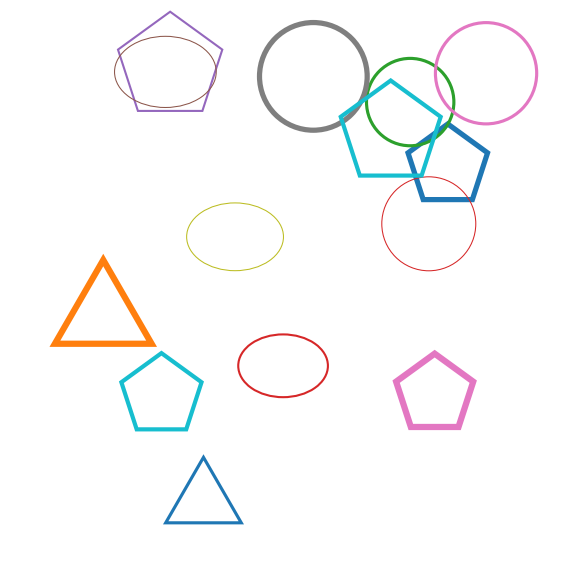[{"shape": "pentagon", "thickness": 2.5, "radius": 0.36, "center": [0.775, 0.712]}, {"shape": "triangle", "thickness": 1.5, "radius": 0.38, "center": [0.352, 0.132]}, {"shape": "triangle", "thickness": 3, "radius": 0.48, "center": [0.179, 0.452]}, {"shape": "circle", "thickness": 1.5, "radius": 0.38, "center": [0.71, 0.822]}, {"shape": "circle", "thickness": 0.5, "radius": 0.41, "center": [0.742, 0.612]}, {"shape": "oval", "thickness": 1, "radius": 0.39, "center": [0.49, 0.366]}, {"shape": "pentagon", "thickness": 1, "radius": 0.47, "center": [0.295, 0.884]}, {"shape": "oval", "thickness": 0.5, "radius": 0.44, "center": [0.286, 0.875]}, {"shape": "pentagon", "thickness": 3, "radius": 0.35, "center": [0.753, 0.317]}, {"shape": "circle", "thickness": 1.5, "radius": 0.44, "center": [0.842, 0.872]}, {"shape": "circle", "thickness": 2.5, "radius": 0.47, "center": [0.543, 0.867]}, {"shape": "oval", "thickness": 0.5, "radius": 0.42, "center": [0.407, 0.589]}, {"shape": "pentagon", "thickness": 2, "radius": 0.36, "center": [0.28, 0.315]}, {"shape": "pentagon", "thickness": 2, "radius": 0.45, "center": [0.677, 0.769]}]